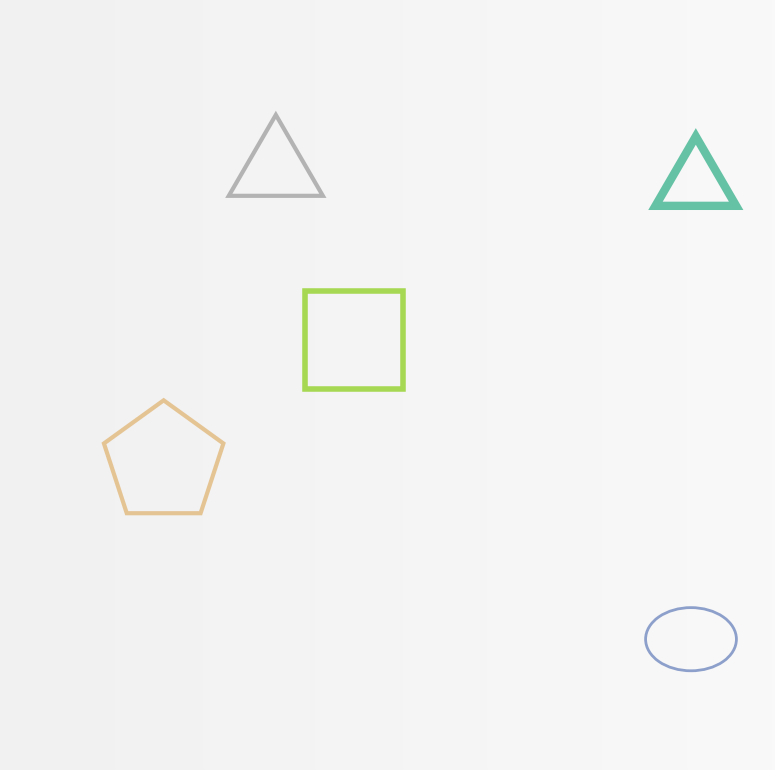[{"shape": "triangle", "thickness": 3, "radius": 0.3, "center": [0.898, 0.763]}, {"shape": "oval", "thickness": 1, "radius": 0.29, "center": [0.892, 0.17]}, {"shape": "square", "thickness": 2, "radius": 0.32, "center": [0.457, 0.559]}, {"shape": "pentagon", "thickness": 1.5, "radius": 0.41, "center": [0.211, 0.399]}, {"shape": "triangle", "thickness": 1.5, "radius": 0.35, "center": [0.356, 0.781]}]